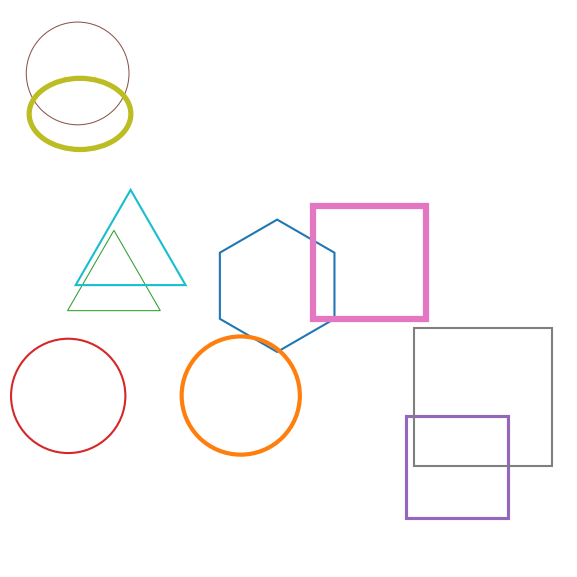[{"shape": "hexagon", "thickness": 1, "radius": 0.57, "center": [0.48, 0.504]}, {"shape": "circle", "thickness": 2, "radius": 0.51, "center": [0.417, 0.314]}, {"shape": "triangle", "thickness": 0.5, "radius": 0.46, "center": [0.197, 0.508]}, {"shape": "circle", "thickness": 1, "radius": 0.49, "center": [0.118, 0.314]}, {"shape": "square", "thickness": 1.5, "radius": 0.44, "center": [0.792, 0.19]}, {"shape": "circle", "thickness": 0.5, "radius": 0.44, "center": [0.134, 0.872]}, {"shape": "square", "thickness": 3, "radius": 0.49, "center": [0.639, 0.545]}, {"shape": "square", "thickness": 1, "radius": 0.6, "center": [0.836, 0.311]}, {"shape": "oval", "thickness": 2.5, "radius": 0.44, "center": [0.139, 0.802]}, {"shape": "triangle", "thickness": 1, "radius": 0.55, "center": [0.226, 0.56]}]